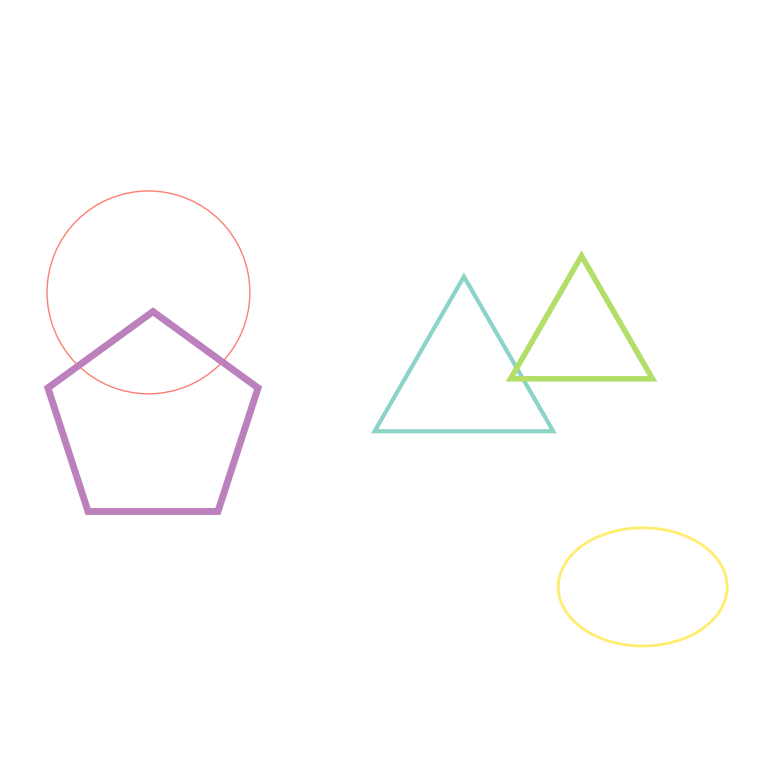[{"shape": "triangle", "thickness": 1.5, "radius": 0.67, "center": [0.602, 0.507]}, {"shape": "circle", "thickness": 0.5, "radius": 0.66, "center": [0.193, 0.62]}, {"shape": "triangle", "thickness": 2, "radius": 0.53, "center": [0.755, 0.561]}, {"shape": "pentagon", "thickness": 2.5, "radius": 0.72, "center": [0.199, 0.452]}, {"shape": "oval", "thickness": 1, "radius": 0.55, "center": [0.835, 0.238]}]